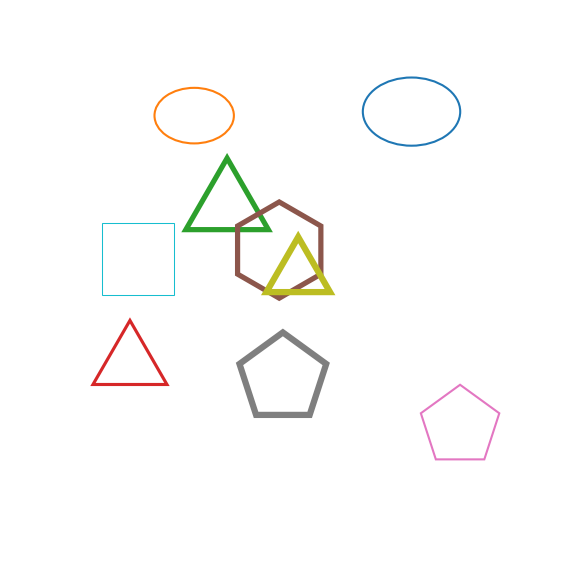[{"shape": "oval", "thickness": 1, "radius": 0.42, "center": [0.713, 0.806]}, {"shape": "oval", "thickness": 1, "radius": 0.34, "center": [0.336, 0.799]}, {"shape": "triangle", "thickness": 2.5, "radius": 0.41, "center": [0.393, 0.643]}, {"shape": "triangle", "thickness": 1.5, "radius": 0.37, "center": [0.225, 0.37]}, {"shape": "hexagon", "thickness": 2.5, "radius": 0.42, "center": [0.484, 0.566]}, {"shape": "pentagon", "thickness": 1, "radius": 0.36, "center": [0.797, 0.261]}, {"shape": "pentagon", "thickness": 3, "radius": 0.39, "center": [0.49, 0.345]}, {"shape": "triangle", "thickness": 3, "radius": 0.32, "center": [0.516, 0.525]}, {"shape": "square", "thickness": 0.5, "radius": 0.31, "center": [0.239, 0.55]}]